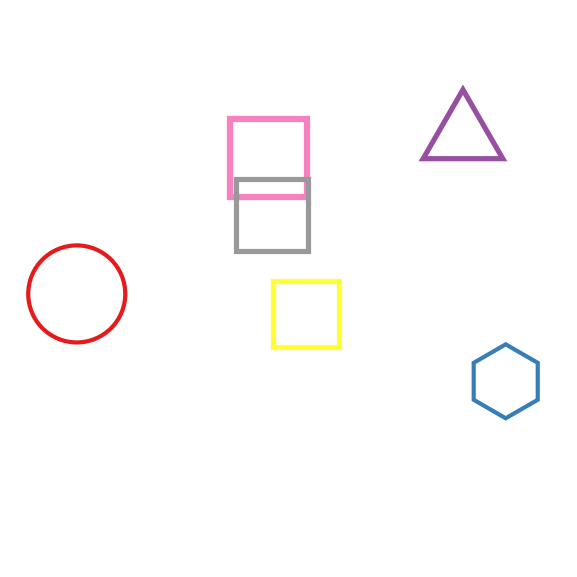[{"shape": "circle", "thickness": 2, "radius": 0.42, "center": [0.133, 0.49]}, {"shape": "hexagon", "thickness": 2, "radius": 0.32, "center": [0.876, 0.339]}, {"shape": "triangle", "thickness": 2.5, "radius": 0.4, "center": [0.802, 0.764]}, {"shape": "square", "thickness": 2.5, "radius": 0.29, "center": [0.529, 0.455]}, {"shape": "square", "thickness": 3, "radius": 0.34, "center": [0.465, 0.725]}, {"shape": "square", "thickness": 2.5, "radius": 0.31, "center": [0.471, 0.627]}]